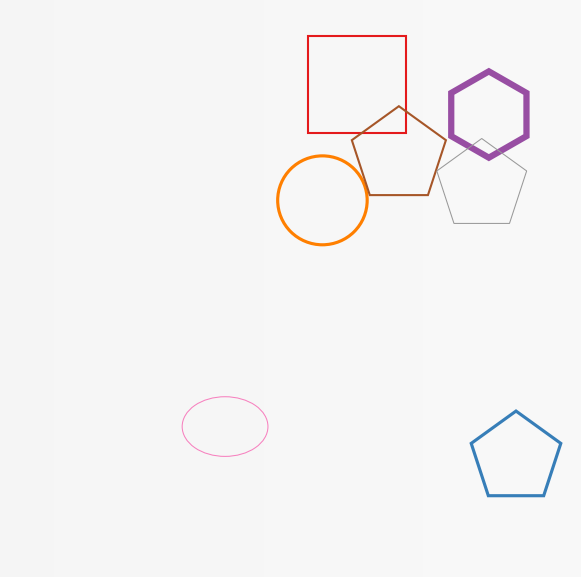[{"shape": "square", "thickness": 1, "radius": 0.42, "center": [0.613, 0.853]}, {"shape": "pentagon", "thickness": 1.5, "radius": 0.41, "center": [0.888, 0.206]}, {"shape": "hexagon", "thickness": 3, "radius": 0.37, "center": [0.841, 0.801]}, {"shape": "circle", "thickness": 1.5, "radius": 0.38, "center": [0.555, 0.652]}, {"shape": "pentagon", "thickness": 1, "radius": 0.43, "center": [0.686, 0.73]}, {"shape": "oval", "thickness": 0.5, "radius": 0.37, "center": [0.387, 0.261]}, {"shape": "pentagon", "thickness": 0.5, "radius": 0.41, "center": [0.829, 0.678]}]